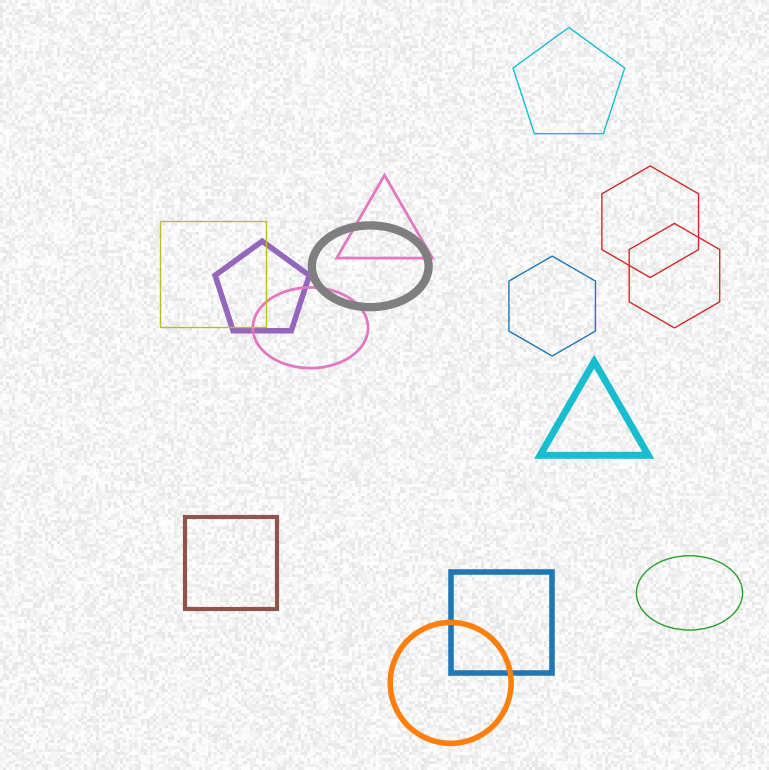[{"shape": "hexagon", "thickness": 0.5, "radius": 0.32, "center": [0.717, 0.603]}, {"shape": "square", "thickness": 2, "radius": 0.33, "center": [0.652, 0.192]}, {"shape": "circle", "thickness": 2, "radius": 0.39, "center": [0.585, 0.113]}, {"shape": "oval", "thickness": 0.5, "radius": 0.34, "center": [0.895, 0.23]}, {"shape": "hexagon", "thickness": 0.5, "radius": 0.34, "center": [0.876, 0.642]}, {"shape": "hexagon", "thickness": 0.5, "radius": 0.36, "center": [0.844, 0.712]}, {"shape": "pentagon", "thickness": 2, "radius": 0.32, "center": [0.341, 0.622]}, {"shape": "square", "thickness": 1.5, "radius": 0.3, "center": [0.3, 0.269]}, {"shape": "triangle", "thickness": 1, "radius": 0.36, "center": [0.499, 0.701]}, {"shape": "oval", "thickness": 1, "radius": 0.37, "center": [0.403, 0.574]}, {"shape": "oval", "thickness": 3, "radius": 0.38, "center": [0.481, 0.654]}, {"shape": "square", "thickness": 0.5, "radius": 0.34, "center": [0.276, 0.644]}, {"shape": "triangle", "thickness": 2.5, "radius": 0.41, "center": [0.772, 0.449]}, {"shape": "pentagon", "thickness": 0.5, "radius": 0.38, "center": [0.739, 0.888]}]